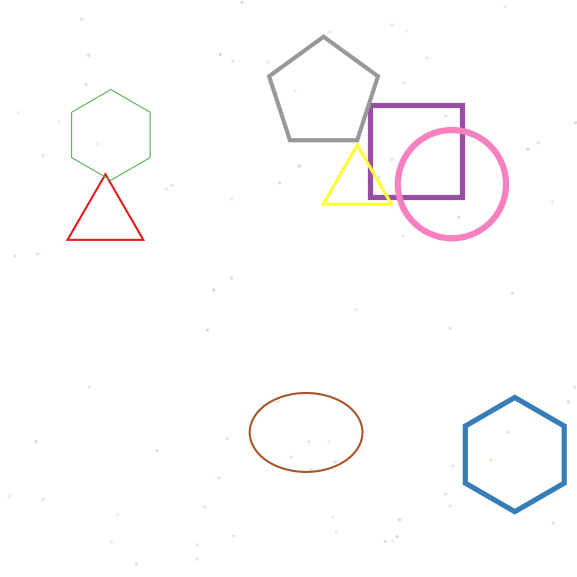[{"shape": "triangle", "thickness": 1, "radius": 0.38, "center": [0.183, 0.622]}, {"shape": "hexagon", "thickness": 2.5, "radius": 0.49, "center": [0.891, 0.212]}, {"shape": "hexagon", "thickness": 0.5, "radius": 0.39, "center": [0.192, 0.766]}, {"shape": "square", "thickness": 2.5, "radius": 0.4, "center": [0.721, 0.738]}, {"shape": "triangle", "thickness": 1.5, "radius": 0.34, "center": [0.619, 0.68]}, {"shape": "oval", "thickness": 1, "radius": 0.49, "center": [0.53, 0.25]}, {"shape": "circle", "thickness": 3, "radius": 0.47, "center": [0.783, 0.68]}, {"shape": "pentagon", "thickness": 2, "radius": 0.5, "center": [0.56, 0.836]}]